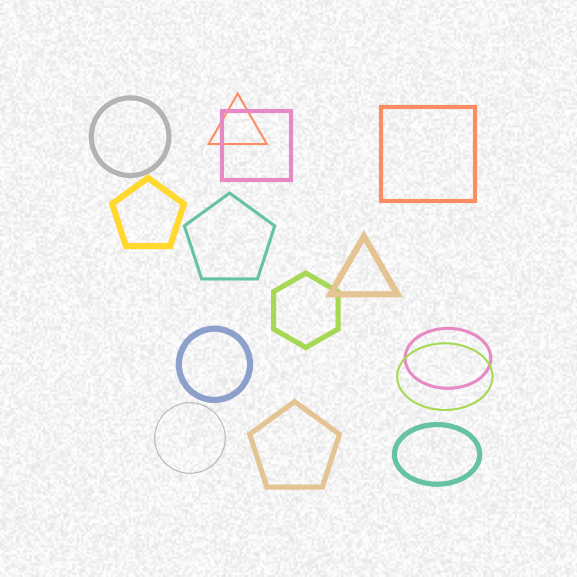[{"shape": "oval", "thickness": 2.5, "radius": 0.37, "center": [0.757, 0.212]}, {"shape": "pentagon", "thickness": 1.5, "radius": 0.41, "center": [0.398, 0.583]}, {"shape": "triangle", "thickness": 1, "radius": 0.29, "center": [0.412, 0.779]}, {"shape": "square", "thickness": 2, "radius": 0.4, "center": [0.741, 0.732]}, {"shape": "circle", "thickness": 3, "radius": 0.31, "center": [0.371, 0.368]}, {"shape": "square", "thickness": 2, "radius": 0.3, "center": [0.444, 0.747]}, {"shape": "oval", "thickness": 1.5, "radius": 0.37, "center": [0.776, 0.379]}, {"shape": "hexagon", "thickness": 2.5, "radius": 0.32, "center": [0.53, 0.462]}, {"shape": "oval", "thickness": 1, "radius": 0.41, "center": [0.77, 0.347]}, {"shape": "pentagon", "thickness": 3, "radius": 0.33, "center": [0.256, 0.626]}, {"shape": "pentagon", "thickness": 2.5, "radius": 0.41, "center": [0.51, 0.222]}, {"shape": "triangle", "thickness": 3, "radius": 0.34, "center": [0.63, 0.523]}, {"shape": "circle", "thickness": 2.5, "radius": 0.34, "center": [0.225, 0.762]}, {"shape": "circle", "thickness": 0.5, "radius": 0.31, "center": [0.329, 0.241]}]